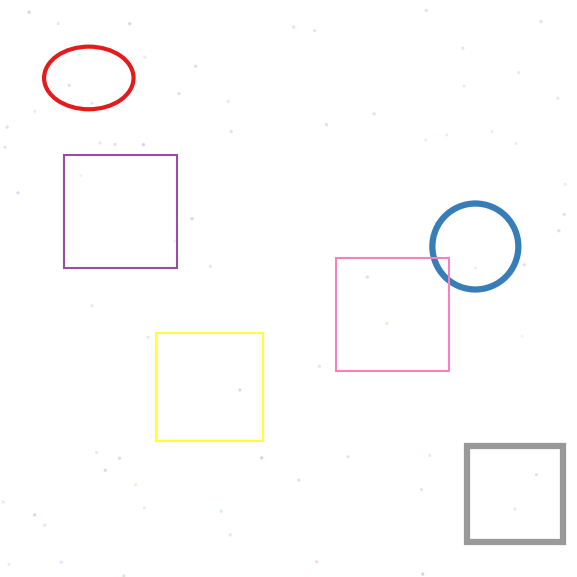[{"shape": "oval", "thickness": 2, "radius": 0.39, "center": [0.154, 0.864]}, {"shape": "circle", "thickness": 3, "radius": 0.37, "center": [0.823, 0.572]}, {"shape": "square", "thickness": 1, "radius": 0.49, "center": [0.209, 0.633]}, {"shape": "square", "thickness": 1, "radius": 0.47, "center": [0.363, 0.329]}, {"shape": "square", "thickness": 1, "radius": 0.49, "center": [0.679, 0.455]}, {"shape": "square", "thickness": 3, "radius": 0.42, "center": [0.892, 0.144]}]